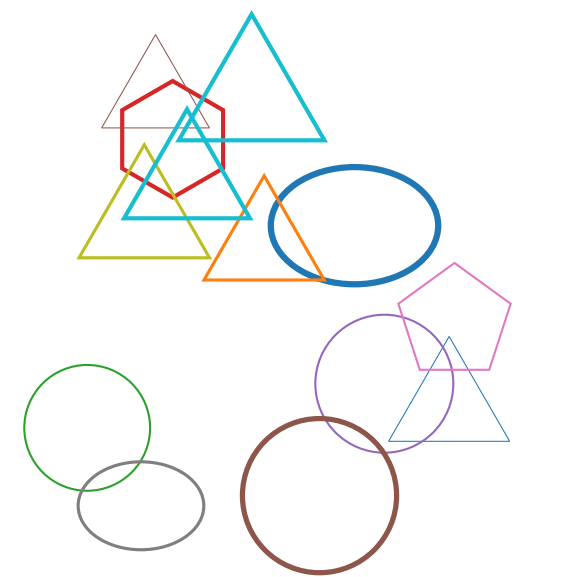[{"shape": "triangle", "thickness": 0.5, "radius": 0.61, "center": [0.778, 0.296]}, {"shape": "oval", "thickness": 3, "radius": 0.72, "center": [0.614, 0.608]}, {"shape": "triangle", "thickness": 1.5, "radius": 0.6, "center": [0.457, 0.574]}, {"shape": "circle", "thickness": 1, "radius": 0.54, "center": [0.151, 0.258]}, {"shape": "hexagon", "thickness": 2, "radius": 0.5, "center": [0.299, 0.758]}, {"shape": "circle", "thickness": 1, "radius": 0.6, "center": [0.665, 0.335]}, {"shape": "triangle", "thickness": 0.5, "radius": 0.54, "center": [0.269, 0.832]}, {"shape": "circle", "thickness": 2.5, "radius": 0.67, "center": [0.553, 0.141]}, {"shape": "pentagon", "thickness": 1, "radius": 0.51, "center": [0.787, 0.442]}, {"shape": "oval", "thickness": 1.5, "radius": 0.54, "center": [0.244, 0.123]}, {"shape": "triangle", "thickness": 1.5, "radius": 0.65, "center": [0.25, 0.618]}, {"shape": "triangle", "thickness": 2, "radius": 0.73, "center": [0.436, 0.829]}, {"shape": "triangle", "thickness": 2, "radius": 0.63, "center": [0.324, 0.684]}]